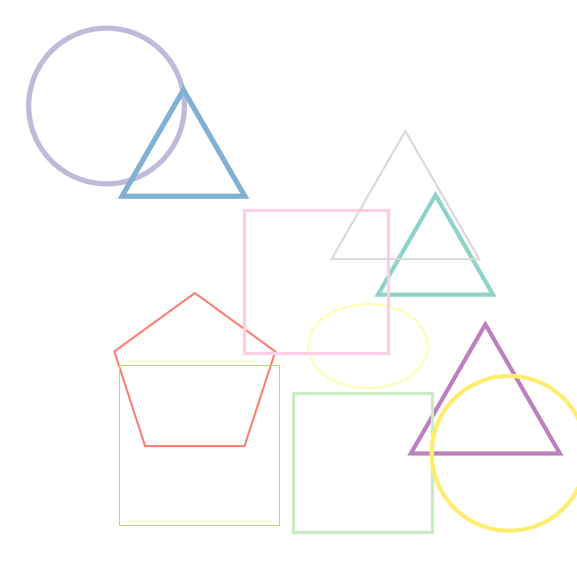[{"shape": "triangle", "thickness": 2, "radius": 0.58, "center": [0.754, 0.546]}, {"shape": "oval", "thickness": 1, "radius": 0.52, "center": [0.637, 0.4]}, {"shape": "circle", "thickness": 2.5, "radius": 0.67, "center": [0.184, 0.816]}, {"shape": "pentagon", "thickness": 1, "radius": 0.73, "center": [0.337, 0.345]}, {"shape": "triangle", "thickness": 2.5, "radius": 0.61, "center": [0.318, 0.721]}, {"shape": "square", "thickness": 0.5, "radius": 0.69, "center": [0.345, 0.228]}, {"shape": "square", "thickness": 1.5, "radius": 0.62, "center": [0.548, 0.512]}, {"shape": "triangle", "thickness": 1, "radius": 0.74, "center": [0.702, 0.624]}, {"shape": "triangle", "thickness": 2, "radius": 0.74, "center": [0.84, 0.288]}, {"shape": "square", "thickness": 1.5, "radius": 0.6, "center": [0.628, 0.198]}, {"shape": "circle", "thickness": 2, "radius": 0.67, "center": [0.882, 0.214]}]